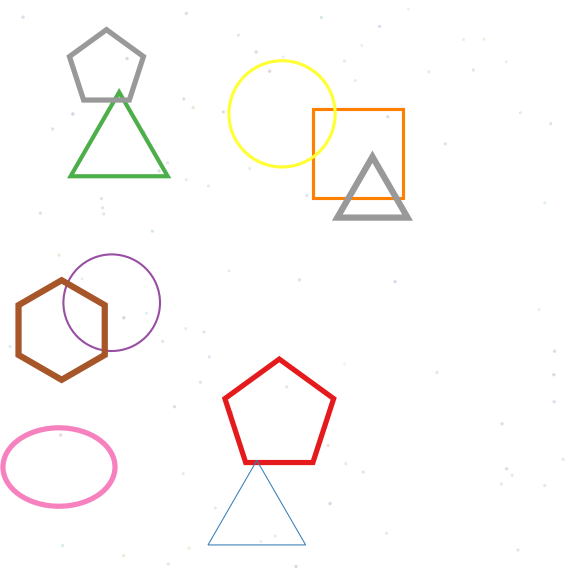[{"shape": "pentagon", "thickness": 2.5, "radius": 0.49, "center": [0.484, 0.278]}, {"shape": "triangle", "thickness": 0.5, "radius": 0.49, "center": [0.445, 0.104]}, {"shape": "triangle", "thickness": 2, "radius": 0.49, "center": [0.206, 0.742]}, {"shape": "circle", "thickness": 1, "radius": 0.42, "center": [0.193, 0.475]}, {"shape": "square", "thickness": 1.5, "radius": 0.39, "center": [0.619, 0.734]}, {"shape": "circle", "thickness": 1.5, "radius": 0.46, "center": [0.488, 0.802]}, {"shape": "hexagon", "thickness": 3, "radius": 0.43, "center": [0.107, 0.428]}, {"shape": "oval", "thickness": 2.5, "radius": 0.49, "center": [0.102, 0.19]}, {"shape": "triangle", "thickness": 3, "radius": 0.35, "center": [0.645, 0.657]}, {"shape": "pentagon", "thickness": 2.5, "radius": 0.34, "center": [0.184, 0.88]}]